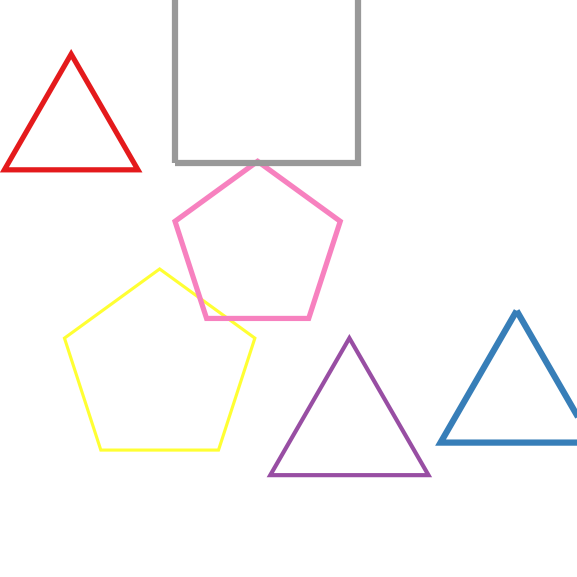[{"shape": "triangle", "thickness": 2.5, "radius": 0.67, "center": [0.123, 0.772]}, {"shape": "triangle", "thickness": 3, "radius": 0.76, "center": [0.895, 0.309]}, {"shape": "triangle", "thickness": 2, "radius": 0.79, "center": [0.605, 0.255]}, {"shape": "pentagon", "thickness": 1.5, "radius": 0.87, "center": [0.276, 0.36]}, {"shape": "pentagon", "thickness": 2.5, "radius": 0.75, "center": [0.446, 0.569]}, {"shape": "square", "thickness": 3, "radius": 0.79, "center": [0.462, 0.875]}]